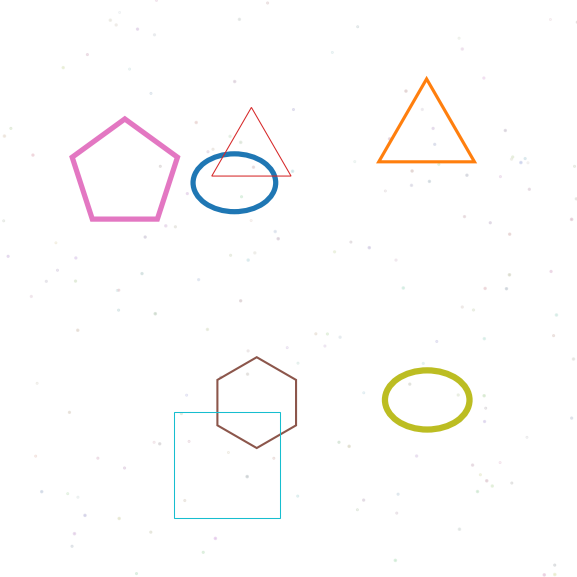[{"shape": "oval", "thickness": 2.5, "radius": 0.36, "center": [0.406, 0.683]}, {"shape": "triangle", "thickness": 1.5, "radius": 0.48, "center": [0.739, 0.767]}, {"shape": "triangle", "thickness": 0.5, "radius": 0.4, "center": [0.435, 0.734]}, {"shape": "hexagon", "thickness": 1, "radius": 0.39, "center": [0.445, 0.302]}, {"shape": "pentagon", "thickness": 2.5, "radius": 0.48, "center": [0.216, 0.697]}, {"shape": "oval", "thickness": 3, "radius": 0.37, "center": [0.74, 0.307]}, {"shape": "square", "thickness": 0.5, "radius": 0.46, "center": [0.393, 0.194]}]